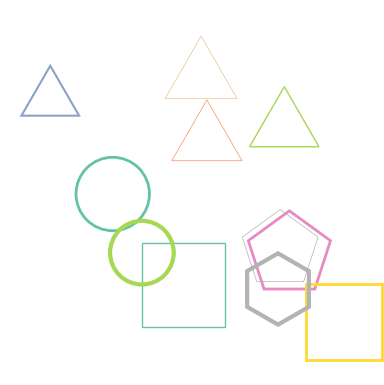[{"shape": "circle", "thickness": 2, "radius": 0.48, "center": [0.293, 0.496]}, {"shape": "square", "thickness": 1, "radius": 0.54, "center": [0.476, 0.26]}, {"shape": "triangle", "thickness": 0.5, "radius": 0.53, "center": [0.537, 0.635]}, {"shape": "triangle", "thickness": 1.5, "radius": 0.43, "center": [0.131, 0.743]}, {"shape": "pentagon", "thickness": 2, "radius": 0.56, "center": [0.752, 0.34]}, {"shape": "triangle", "thickness": 1, "radius": 0.52, "center": [0.738, 0.671]}, {"shape": "circle", "thickness": 3, "radius": 0.41, "center": [0.369, 0.344]}, {"shape": "square", "thickness": 2, "radius": 0.49, "center": [0.893, 0.165]}, {"shape": "triangle", "thickness": 0.5, "radius": 0.54, "center": [0.522, 0.798]}, {"shape": "pentagon", "thickness": 0.5, "radius": 0.52, "center": [0.728, 0.352]}, {"shape": "hexagon", "thickness": 3, "radius": 0.46, "center": [0.722, 0.249]}]